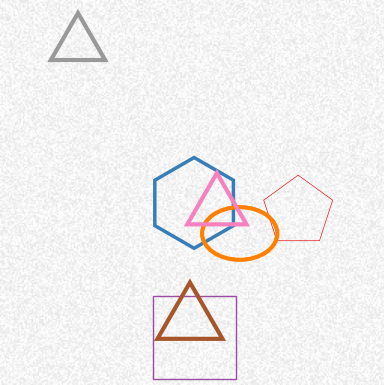[{"shape": "pentagon", "thickness": 0.5, "radius": 0.47, "center": [0.774, 0.451]}, {"shape": "hexagon", "thickness": 2.5, "radius": 0.59, "center": [0.504, 0.473]}, {"shape": "square", "thickness": 1, "radius": 0.54, "center": [0.506, 0.124]}, {"shape": "oval", "thickness": 3, "radius": 0.49, "center": [0.623, 0.394]}, {"shape": "triangle", "thickness": 3, "radius": 0.49, "center": [0.493, 0.169]}, {"shape": "triangle", "thickness": 3, "radius": 0.44, "center": [0.563, 0.462]}, {"shape": "triangle", "thickness": 3, "radius": 0.41, "center": [0.203, 0.885]}]